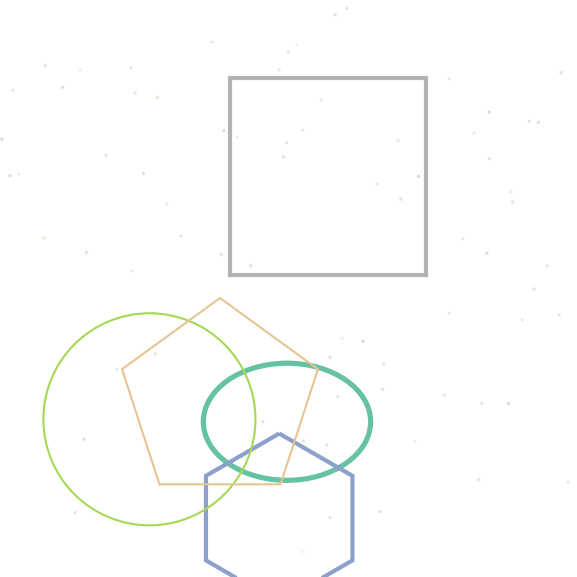[{"shape": "oval", "thickness": 2.5, "radius": 0.72, "center": [0.497, 0.269]}, {"shape": "hexagon", "thickness": 2, "radius": 0.73, "center": [0.483, 0.102]}, {"shape": "circle", "thickness": 1, "radius": 0.92, "center": [0.259, 0.273]}, {"shape": "pentagon", "thickness": 1, "radius": 0.89, "center": [0.381, 0.305]}, {"shape": "square", "thickness": 2, "radius": 0.85, "center": [0.569, 0.694]}]